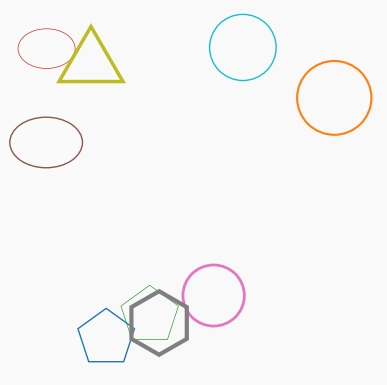[{"shape": "pentagon", "thickness": 1, "radius": 0.38, "center": [0.274, 0.122]}, {"shape": "circle", "thickness": 1.5, "radius": 0.48, "center": [0.863, 0.746]}, {"shape": "pentagon", "thickness": 0.5, "radius": 0.39, "center": [0.386, 0.181]}, {"shape": "oval", "thickness": 0.5, "radius": 0.37, "center": [0.12, 0.874]}, {"shape": "oval", "thickness": 1, "radius": 0.47, "center": [0.119, 0.63]}, {"shape": "circle", "thickness": 2, "radius": 0.4, "center": [0.551, 0.232]}, {"shape": "hexagon", "thickness": 3, "radius": 0.41, "center": [0.411, 0.161]}, {"shape": "triangle", "thickness": 2.5, "radius": 0.48, "center": [0.235, 0.836]}, {"shape": "circle", "thickness": 1, "radius": 0.43, "center": [0.627, 0.877]}]